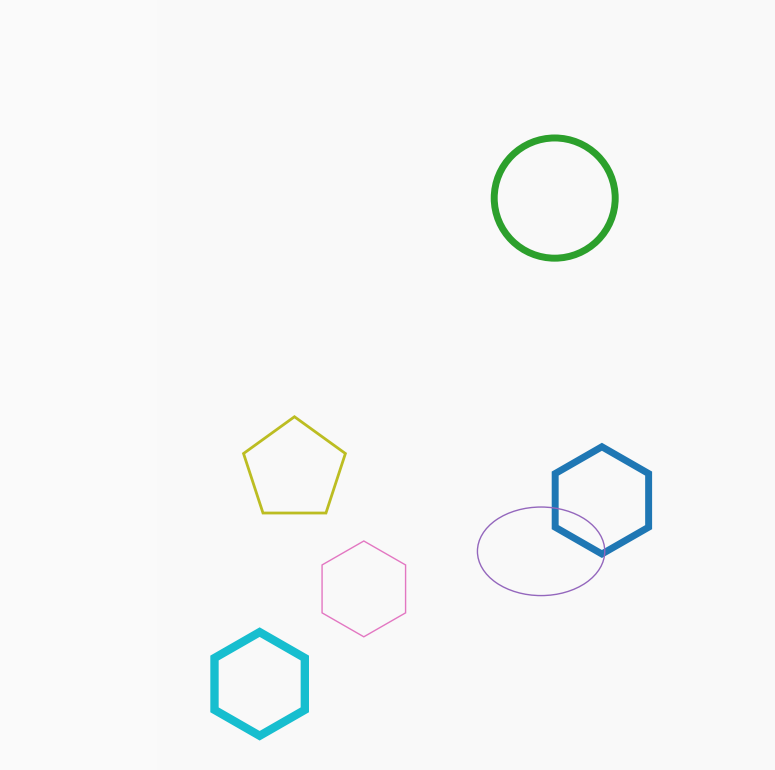[{"shape": "hexagon", "thickness": 2.5, "radius": 0.35, "center": [0.777, 0.35]}, {"shape": "circle", "thickness": 2.5, "radius": 0.39, "center": [0.716, 0.743]}, {"shape": "oval", "thickness": 0.5, "radius": 0.41, "center": [0.698, 0.284]}, {"shape": "hexagon", "thickness": 0.5, "radius": 0.31, "center": [0.469, 0.235]}, {"shape": "pentagon", "thickness": 1, "radius": 0.35, "center": [0.38, 0.39]}, {"shape": "hexagon", "thickness": 3, "radius": 0.34, "center": [0.335, 0.112]}]